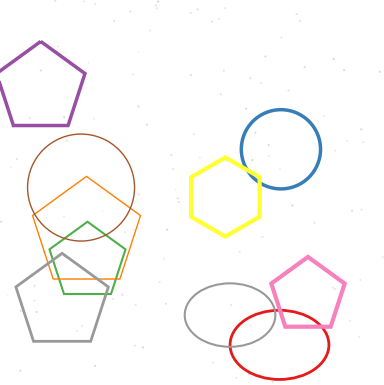[{"shape": "oval", "thickness": 2, "radius": 0.64, "center": [0.726, 0.104]}, {"shape": "circle", "thickness": 2.5, "radius": 0.51, "center": [0.73, 0.612]}, {"shape": "pentagon", "thickness": 1.5, "radius": 0.52, "center": [0.227, 0.32]}, {"shape": "pentagon", "thickness": 2.5, "radius": 0.6, "center": [0.106, 0.772]}, {"shape": "pentagon", "thickness": 1, "radius": 0.74, "center": [0.225, 0.395]}, {"shape": "hexagon", "thickness": 3, "radius": 0.51, "center": [0.585, 0.488]}, {"shape": "circle", "thickness": 1, "radius": 0.69, "center": [0.211, 0.513]}, {"shape": "pentagon", "thickness": 3, "radius": 0.5, "center": [0.8, 0.233]}, {"shape": "pentagon", "thickness": 2, "radius": 0.63, "center": [0.161, 0.216]}, {"shape": "oval", "thickness": 1.5, "radius": 0.59, "center": [0.598, 0.182]}]